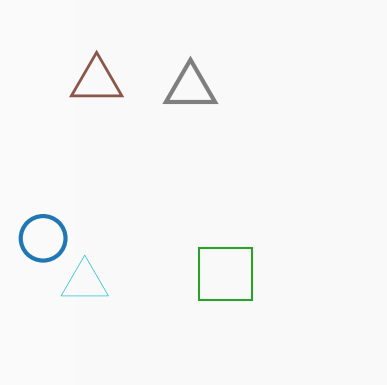[{"shape": "circle", "thickness": 3, "radius": 0.29, "center": [0.111, 0.381]}, {"shape": "square", "thickness": 1.5, "radius": 0.34, "center": [0.582, 0.289]}, {"shape": "triangle", "thickness": 2, "radius": 0.38, "center": [0.249, 0.789]}, {"shape": "triangle", "thickness": 3, "radius": 0.37, "center": [0.492, 0.772]}, {"shape": "triangle", "thickness": 0.5, "radius": 0.35, "center": [0.219, 0.267]}]